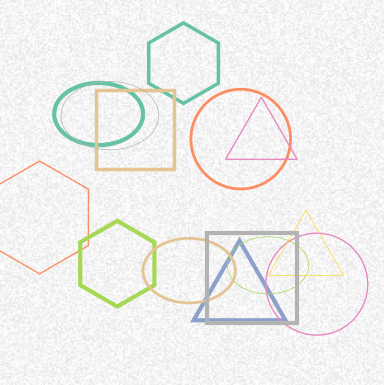[{"shape": "hexagon", "thickness": 2.5, "radius": 0.52, "center": [0.477, 0.836]}, {"shape": "oval", "thickness": 3, "radius": 0.58, "center": [0.256, 0.704]}, {"shape": "hexagon", "thickness": 1, "radius": 0.73, "center": [0.103, 0.435]}, {"shape": "circle", "thickness": 2, "radius": 0.65, "center": [0.625, 0.639]}, {"shape": "triangle", "thickness": 3, "radius": 0.69, "center": [0.622, 0.237]}, {"shape": "circle", "thickness": 1, "radius": 0.66, "center": [0.823, 0.262]}, {"shape": "triangle", "thickness": 1, "radius": 0.54, "center": [0.679, 0.64]}, {"shape": "hexagon", "thickness": 3, "radius": 0.56, "center": [0.305, 0.315]}, {"shape": "oval", "thickness": 0.5, "radius": 0.53, "center": [0.696, 0.311]}, {"shape": "triangle", "thickness": 0.5, "radius": 0.57, "center": [0.795, 0.341]}, {"shape": "square", "thickness": 2.5, "radius": 0.51, "center": [0.351, 0.664]}, {"shape": "oval", "thickness": 2, "radius": 0.6, "center": [0.491, 0.297]}, {"shape": "oval", "thickness": 0.5, "radius": 0.63, "center": [0.285, 0.7]}, {"shape": "square", "thickness": 3, "radius": 0.59, "center": [0.655, 0.279]}]